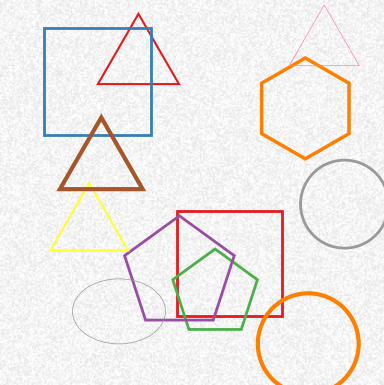[{"shape": "triangle", "thickness": 1.5, "radius": 0.61, "center": [0.36, 0.842]}, {"shape": "square", "thickness": 2, "radius": 0.68, "center": [0.596, 0.316]}, {"shape": "square", "thickness": 2, "radius": 0.69, "center": [0.254, 0.789]}, {"shape": "pentagon", "thickness": 2, "radius": 0.58, "center": [0.559, 0.238]}, {"shape": "pentagon", "thickness": 2, "radius": 0.75, "center": [0.466, 0.29]}, {"shape": "circle", "thickness": 3, "radius": 0.65, "center": [0.801, 0.107]}, {"shape": "hexagon", "thickness": 2.5, "radius": 0.65, "center": [0.793, 0.718]}, {"shape": "triangle", "thickness": 1.5, "radius": 0.58, "center": [0.232, 0.408]}, {"shape": "triangle", "thickness": 3, "radius": 0.62, "center": [0.263, 0.571]}, {"shape": "triangle", "thickness": 0.5, "radius": 0.53, "center": [0.842, 0.882]}, {"shape": "oval", "thickness": 0.5, "radius": 0.6, "center": [0.309, 0.191]}, {"shape": "circle", "thickness": 2, "radius": 0.57, "center": [0.895, 0.47]}]